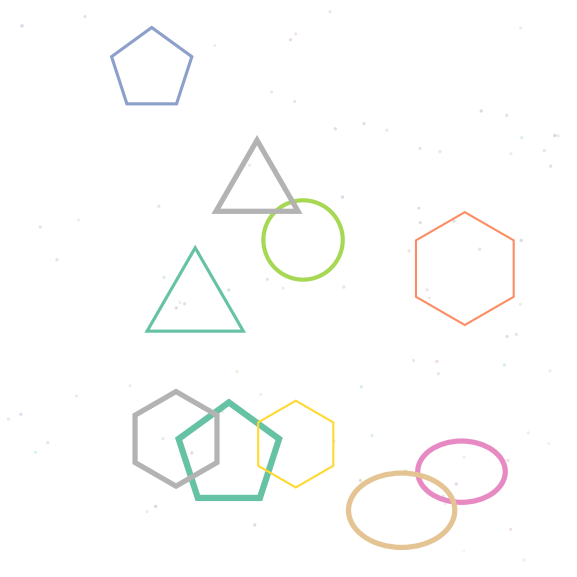[{"shape": "pentagon", "thickness": 3, "radius": 0.46, "center": [0.396, 0.211]}, {"shape": "triangle", "thickness": 1.5, "radius": 0.48, "center": [0.338, 0.474]}, {"shape": "hexagon", "thickness": 1, "radius": 0.49, "center": [0.805, 0.534]}, {"shape": "pentagon", "thickness": 1.5, "radius": 0.37, "center": [0.263, 0.878]}, {"shape": "oval", "thickness": 2.5, "radius": 0.38, "center": [0.799, 0.182]}, {"shape": "circle", "thickness": 2, "radius": 0.34, "center": [0.525, 0.584]}, {"shape": "hexagon", "thickness": 1, "radius": 0.38, "center": [0.512, 0.23]}, {"shape": "oval", "thickness": 2.5, "radius": 0.46, "center": [0.695, 0.116]}, {"shape": "triangle", "thickness": 2.5, "radius": 0.41, "center": [0.445, 0.674]}, {"shape": "hexagon", "thickness": 2.5, "radius": 0.41, "center": [0.305, 0.239]}]